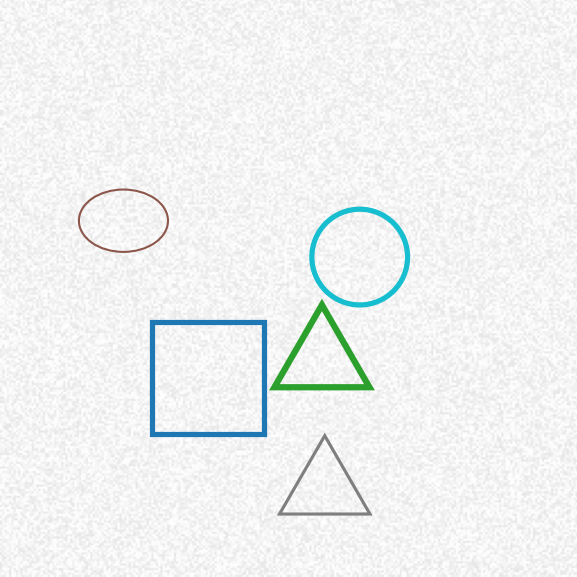[{"shape": "square", "thickness": 2.5, "radius": 0.49, "center": [0.36, 0.344]}, {"shape": "triangle", "thickness": 3, "radius": 0.48, "center": [0.557, 0.376]}, {"shape": "oval", "thickness": 1, "radius": 0.39, "center": [0.214, 0.617]}, {"shape": "triangle", "thickness": 1.5, "radius": 0.45, "center": [0.562, 0.154]}, {"shape": "circle", "thickness": 2.5, "radius": 0.41, "center": [0.623, 0.554]}]